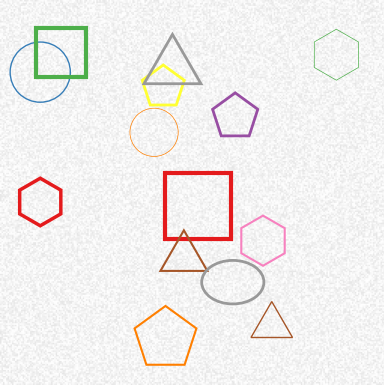[{"shape": "square", "thickness": 3, "radius": 0.43, "center": [0.515, 0.466]}, {"shape": "hexagon", "thickness": 2.5, "radius": 0.31, "center": [0.105, 0.475]}, {"shape": "circle", "thickness": 1, "radius": 0.39, "center": [0.104, 0.813]}, {"shape": "hexagon", "thickness": 0.5, "radius": 0.33, "center": [0.874, 0.858]}, {"shape": "square", "thickness": 3, "radius": 0.32, "center": [0.158, 0.863]}, {"shape": "pentagon", "thickness": 2, "radius": 0.31, "center": [0.611, 0.697]}, {"shape": "circle", "thickness": 0.5, "radius": 0.31, "center": [0.4, 0.656]}, {"shape": "pentagon", "thickness": 1.5, "radius": 0.42, "center": [0.43, 0.121]}, {"shape": "pentagon", "thickness": 2, "radius": 0.29, "center": [0.424, 0.774]}, {"shape": "triangle", "thickness": 1.5, "radius": 0.35, "center": [0.478, 0.331]}, {"shape": "triangle", "thickness": 1, "radius": 0.31, "center": [0.706, 0.155]}, {"shape": "hexagon", "thickness": 1.5, "radius": 0.33, "center": [0.683, 0.375]}, {"shape": "oval", "thickness": 2, "radius": 0.4, "center": [0.605, 0.267]}, {"shape": "triangle", "thickness": 2, "radius": 0.43, "center": [0.448, 0.825]}]